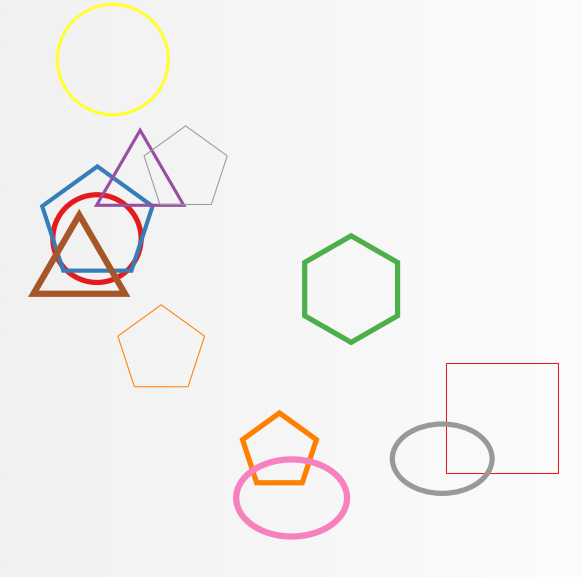[{"shape": "circle", "thickness": 2.5, "radius": 0.38, "center": [0.167, 0.586]}, {"shape": "square", "thickness": 0.5, "radius": 0.48, "center": [0.864, 0.275]}, {"shape": "pentagon", "thickness": 2, "radius": 0.5, "center": [0.168, 0.611]}, {"shape": "hexagon", "thickness": 2.5, "radius": 0.46, "center": [0.604, 0.499]}, {"shape": "triangle", "thickness": 1.5, "radius": 0.43, "center": [0.241, 0.687]}, {"shape": "pentagon", "thickness": 2.5, "radius": 0.33, "center": [0.481, 0.217]}, {"shape": "pentagon", "thickness": 0.5, "radius": 0.39, "center": [0.277, 0.393]}, {"shape": "circle", "thickness": 1.5, "radius": 0.48, "center": [0.194, 0.896]}, {"shape": "triangle", "thickness": 3, "radius": 0.45, "center": [0.136, 0.536]}, {"shape": "oval", "thickness": 3, "radius": 0.48, "center": [0.502, 0.137]}, {"shape": "oval", "thickness": 2.5, "radius": 0.43, "center": [0.761, 0.205]}, {"shape": "pentagon", "thickness": 0.5, "radius": 0.38, "center": [0.319, 0.706]}]